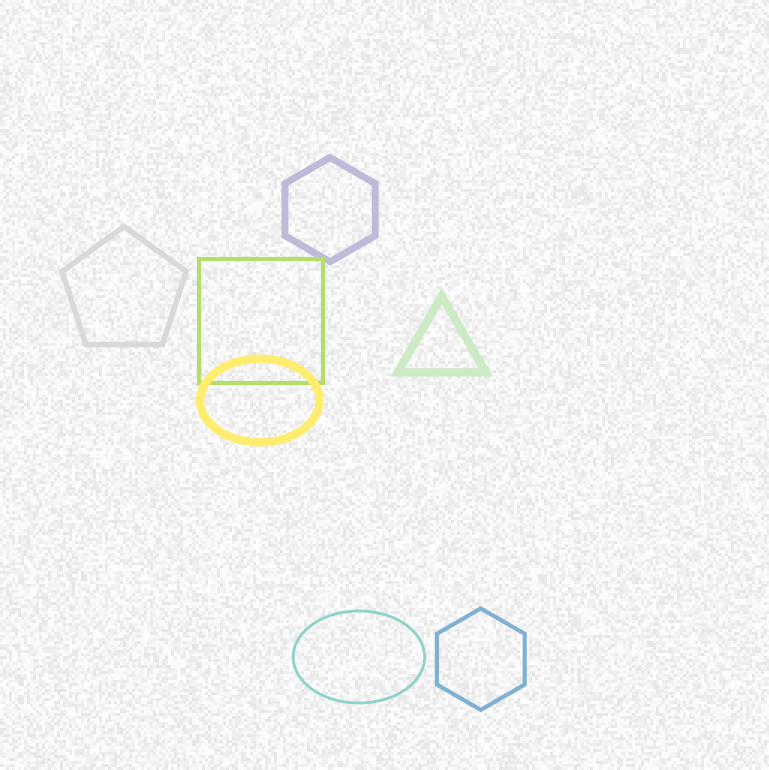[{"shape": "oval", "thickness": 1, "radius": 0.43, "center": [0.466, 0.147]}, {"shape": "hexagon", "thickness": 2.5, "radius": 0.34, "center": [0.429, 0.728]}, {"shape": "hexagon", "thickness": 1.5, "radius": 0.33, "center": [0.624, 0.144]}, {"shape": "square", "thickness": 1.5, "radius": 0.4, "center": [0.339, 0.583]}, {"shape": "pentagon", "thickness": 2, "radius": 0.42, "center": [0.161, 0.621]}, {"shape": "triangle", "thickness": 3, "radius": 0.33, "center": [0.574, 0.55]}, {"shape": "oval", "thickness": 3, "radius": 0.39, "center": [0.337, 0.48]}]